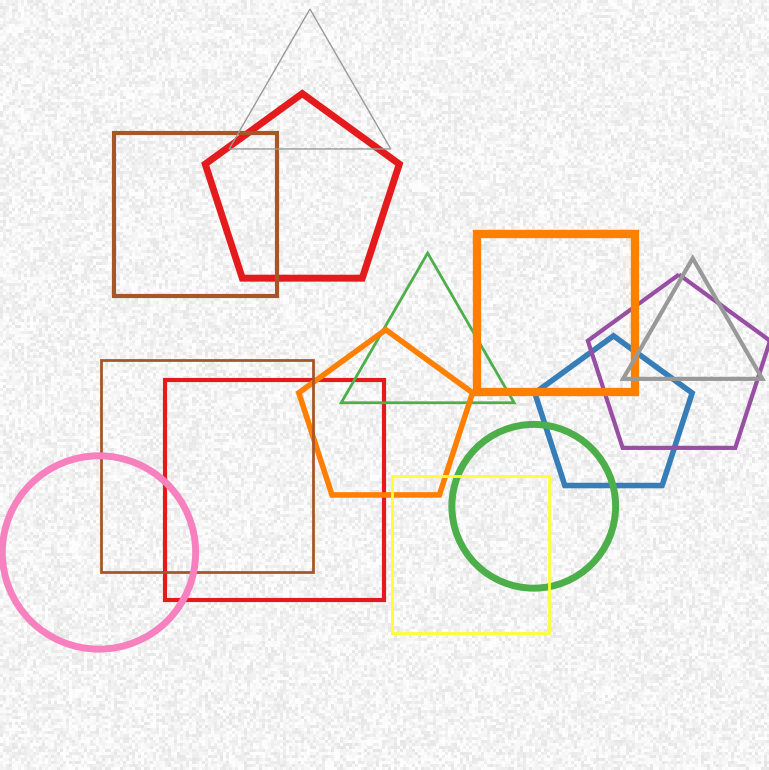[{"shape": "square", "thickness": 1.5, "radius": 0.71, "center": [0.357, 0.364]}, {"shape": "pentagon", "thickness": 2.5, "radius": 0.66, "center": [0.393, 0.746]}, {"shape": "pentagon", "thickness": 2, "radius": 0.54, "center": [0.797, 0.456]}, {"shape": "circle", "thickness": 2.5, "radius": 0.53, "center": [0.693, 0.342]}, {"shape": "triangle", "thickness": 1, "radius": 0.65, "center": [0.555, 0.542]}, {"shape": "pentagon", "thickness": 1.5, "radius": 0.62, "center": [0.882, 0.519]}, {"shape": "pentagon", "thickness": 2, "radius": 0.59, "center": [0.501, 0.453]}, {"shape": "square", "thickness": 3, "radius": 0.51, "center": [0.722, 0.594]}, {"shape": "square", "thickness": 1, "radius": 0.51, "center": [0.611, 0.28]}, {"shape": "square", "thickness": 1, "radius": 0.69, "center": [0.269, 0.395]}, {"shape": "square", "thickness": 1.5, "radius": 0.53, "center": [0.254, 0.722]}, {"shape": "circle", "thickness": 2.5, "radius": 0.63, "center": [0.129, 0.283]}, {"shape": "triangle", "thickness": 0.5, "radius": 0.61, "center": [0.403, 0.867]}, {"shape": "triangle", "thickness": 1.5, "radius": 0.52, "center": [0.9, 0.56]}]